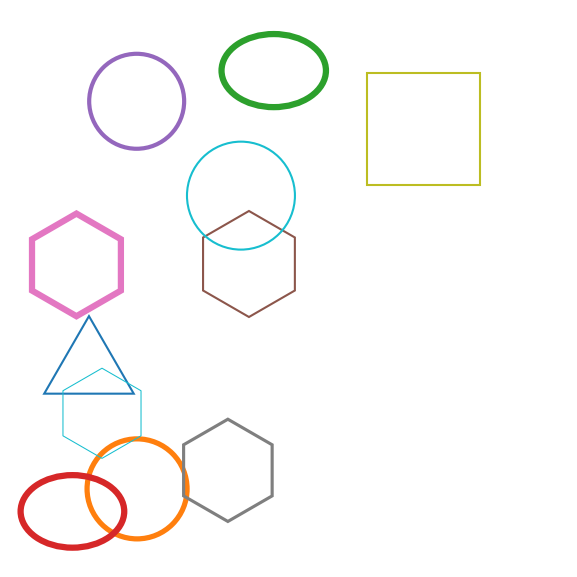[{"shape": "triangle", "thickness": 1, "radius": 0.45, "center": [0.154, 0.362]}, {"shape": "circle", "thickness": 2.5, "radius": 0.43, "center": [0.237, 0.153]}, {"shape": "oval", "thickness": 3, "radius": 0.45, "center": [0.474, 0.877]}, {"shape": "oval", "thickness": 3, "radius": 0.45, "center": [0.125, 0.114]}, {"shape": "circle", "thickness": 2, "radius": 0.41, "center": [0.237, 0.824]}, {"shape": "hexagon", "thickness": 1, "radius": 0.46, "center": [0.431, 0.542]}, {"shape": "hexagon", "thickness": 3, "radius": 0.44, "center": [0.132, 0.54]}, {"shape": "hexagon", "thickness": 1.5, "radius": 0.44, "center": [0.395, 0.185]}, {"shape": "square", "thickness": 1, "radius": 0.49, "center": [0.733, 0.776]}, {"shape": "circle", "thickness": 1, "radius": 0.47, "center": [0.417, 0.66]}, {"shape": "hexagon", "thickness": 0.5, "radius": 0.39, "center": [0.177, 0.283]}]